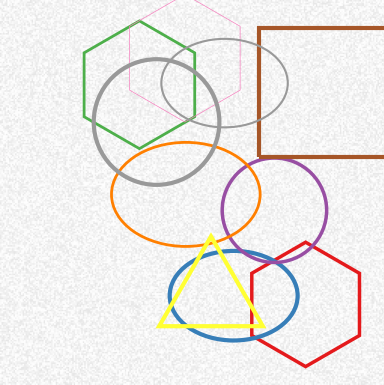[{"shape": "hexagon", "thickness": 2.5, "radius": 0.81, "center": [0.794, 0.209]}, {"shape": "oval", "thickness": 3, "radius": 0.83, "center": [0.607, 0.232]}, {"shape": "hexagon", "thickness": 2, "radius": 0.83, "center": [0.362, 0.78]}, {"shape": "circle", "thickness": 2.5, "radius": 0.68, "center": [0.713, 0.454]}, {"shape": "oval", "thickness": 2, "radius": 0.97, "center": [0.483, 0.495]}, {"shape": "triangle", "thickness": 3, "radius": 0.78, "center": [0.548, 0.23]}, {"shape": "square", "thickness": 3, "radius": 0.84, "center": [0.84, 0.761]}, {"shape": "hexagon", "thickness": 0.5, "radius": 0.83, "center": [0.48, 0.849]}, {"shape": "oval", "thickness": 1.5, "radius": 0.82, "center": [0.583, 0.784]}, {"shape": "circle", "thickness": 3, "radius": 0.82, "center": [0.407, 0.683]}]